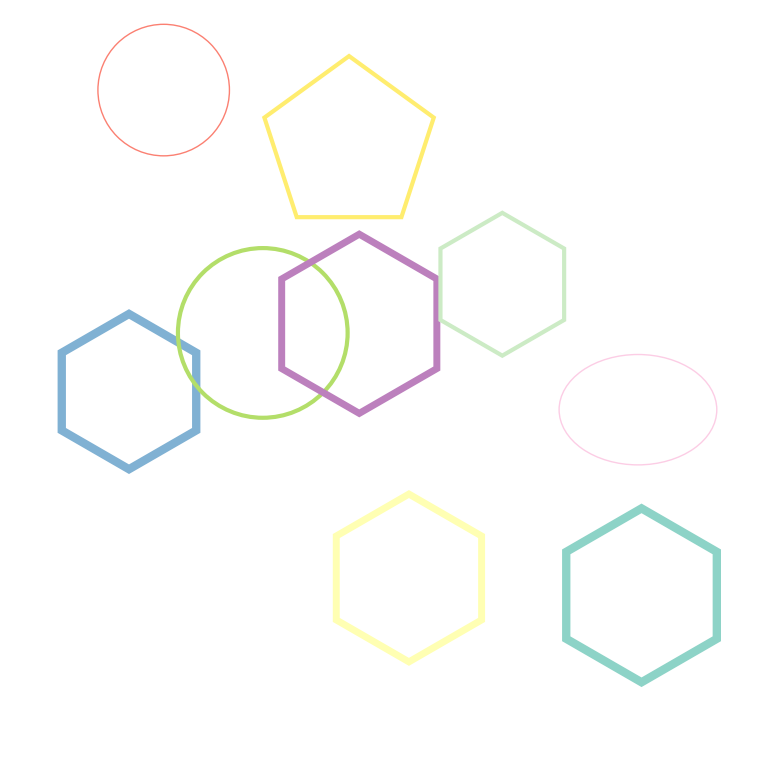[{"shape": "hexagon", "thickness": 3, "radius": 0.56, "center": [0.833, 0.227]}, {"shape": "hexagon", "thickness": 2.5, "radius": 0.54, "center": [0.531, 0.249]}, {"shape": "circle", "thickness": 0.5, "radius": 0.43, "center": [0.213, 0.883]}, {"shape": "hexagon", "thickness": 3, "radius": 0.5, "center": [0.168, 0.491]}, {"shape": "circle", "thickness": 1.5, "radius": 0.55, "center": [0.341, 0.568]}, {"shape": "oval", "thickness": 0.5, "radius": 0.51, "center": [0.829, 0.468]}, {"shape": "hexagon", "thickness": 2.5, "radius": 0.58, "center": [0.467, 0.58]}, {"shape": "hexagon", "thickness": 1.5, "radius": 0.46, "center": [0.652, 0.631]}, {"shape": "pentagon", "thickness": 1.5, "radius": 0.58, "center": [0.453, 0.812]}]